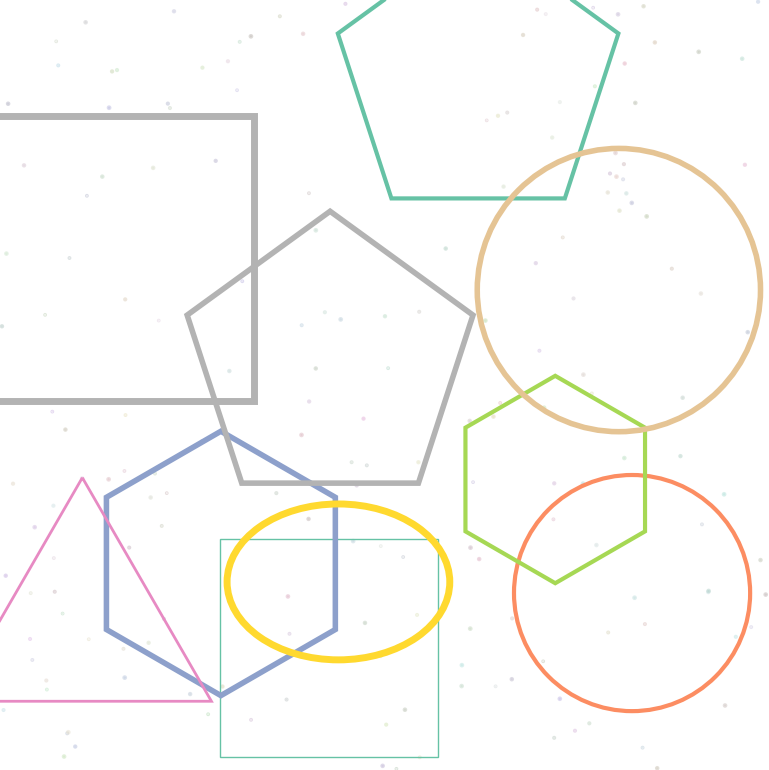[{"shape": "square", "thickness": 0.5, "radius": 0.71, "center": [0.427, 0.159]}, {"shape": "pentagon", "thickness": 1.5, "radius": 0.96, "center": [0.621, 0.897]}, {"shape": "circle", "thickness": 1.5, "radius": 0.77, "center": [0.821, 0.23]}, {"shape": "hexagon", "thickness": 2, "radius": 0.86, "center": [0.287, 0.268]}, {"shape": "triangle", "thickness": 1, "radius": 0.97, "center": [0.107, 0.186]}, {"shape": "hexagon", "thickness": 1.5, "radius": 0.67, "center": [0.721, 0.377]}, {"shape": "oval", "thickness": 2.5, "radius": 0.72, "center": [0.44, 0.244]}, {"shape": "circle", "thickness": 2, "radius": 0.92, "center": [0.804, 0.623]}, {"shape": "pentagon", "thickness": 2, "radius": 0.98, "center": [0.429, 0.53]}, {"shape": "square", "thickness": 2.5, "radius": 0.92, "center": [0.145, 0.665]}]